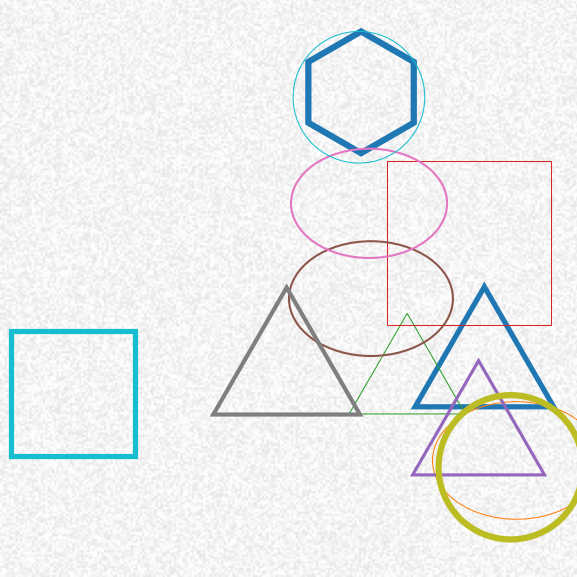[{"shape": "hexagon", "thickness": 3, "radius": 0.53, "center": [0.625, 0.839]}, {"shape": "triangle", "thickness": 2.5, "radius": 0.69, "center": [0.839, 0.364]}, {"shape": "oval", "thickness": 0.5, "radius": 0.73, "center": [0.894, 0.202]}, {"shape": "triangle", "thickness": 0.5, "radius": 0.58, "center": [0.705, 0.34]}, {"shape": "square", "thickness": 0.5, "radius": 0.71, "center": [0.811, 0.579]}, {"shape": "triangle", "thickness": 1.5, "radius": 0.66, "center": [0.829, 0.243]}, {"shape": "oval", "thickness": 1, "radius": 0.71, "center": [0.642, 0.482]}, {"shape": "oval", "thickness": 1, "radius": 0.68, "center": [0.639, 0.647]}, {"shape": "triangle", "thickness": 2, "radius": 0.73, "center": [0.496, 0.355]}, {"shape": "circle", "thickness": 3, "radius": 0.62, "center": [0.884, 0.19]}, {"shape": "square", "thickness": 2.5, "radius": 0.54, "center": [0.127, 0.318]}, {"shape": "circle", "thickness": 0.5, "radius": 0.57, "center": [0.622, 0.831]}]